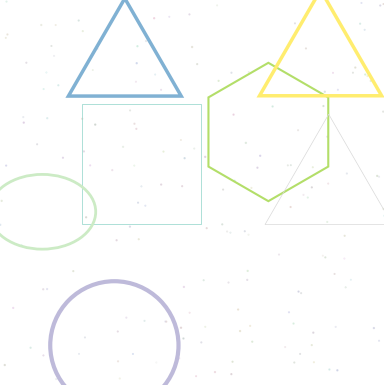[{"shape": "square", "thickness": 0.5, "radius": 0.78, "center": [0.367, 0.574]}, {"shape": "circle", "thickness": 3, "radius": 0.83, "center": [0.297, 0.103]}, {"shape": "triangle", "thickness": 2.5, "radius": 0.85, "center": [0.324, 0.835]}, {"shape": "hexagon", "thickness": 1.5, "radius": 0.9, "center": [0.697, 0.657]}, {"shape": "triangle", "thickness": 0.5, "radius": 0.96, "center": [0.854, 0.512]}, {"shape": "oval", "thickness": 2, "radius": 0.69, "center": [0.11, 0.45]}, {"shape": "triangle", "thickness": 2.5, "radius": 0.92, "center": [0.833, 0.843]}]